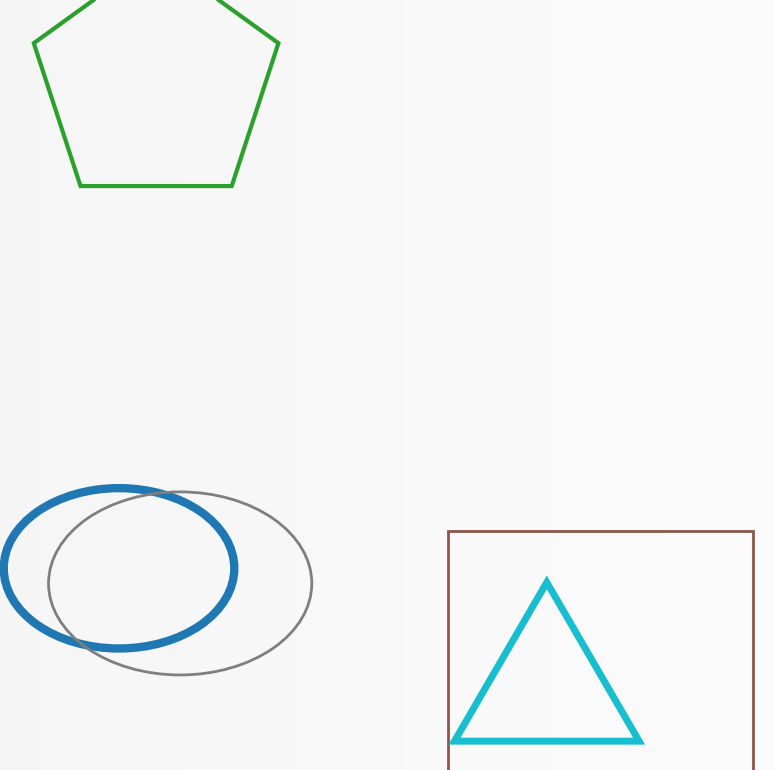[{"shape": "oval", "thickness": 3, "radius": 0.74, "center": [0.154, 0.262]}, {"shape": "pentagon", "thickness": 1.5, "radius": 0.83, "center": [0.201, 0.893]}, {"shape": "square", "thickness": 1, "radius": 0.98, "center": [0.775, 0.113]}, {"shape": "oval", "thickness": 1, "radius": 0.85, "center": [0.232, 0.242]}, {"shape": "triangle", "thickness": 2.5, "radius": 0.69, "center": [0.706, 0.106]}]